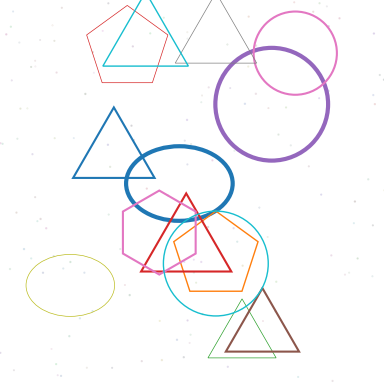[{"shape": "oval", "thickness": 3, "radius": 0.69, "center": [0.466, 0.523]}, {"shape": "triangle", "thickness": 1.5, "radius": 0.61, "center": [0.296, 0.599]}, {"shape": "pentagon", "thickness": 1, "radius": 0.58, "center": [0.561, 0.337]}, {"shape": "triangle", "thickness": 0.5, "radius": 0.51, "center": [0.629, 0.122]}, {"shape": "triangle", "thickness": 1.5, "radius": 0.68, "center": [0.484, 0.362]}, {"shape": "pentagon", "thickness": 0.5, "radius": 0.55, "center": [0.331, 0.875]}, {"shape": "circle", "thickness": 3, "radius": 0.73, "center": [0.706, 0.729]}, {"shape": "triangle", "thickness": 1.5, "radius": 0.55, "center": [0.682, 0.142]}, {"shape": "hexagon", "thickness": 1.5, "radius": 0.55, "center": [0.414, 0.396]}, {"shape": "circle", "thickness": 1.5, "radius": 0.54, "center": [0.767, 0.862]}, {"shape": "triangle", "thickness": 0.5, "radius": 0.61, "center": [0.561, 0.897]}, {"shape": "oval", "thickness": 0.5, "radius": 0.57, "center": [0.183, 0.259]}, {"shape": "circle", "thickness": 1, "radius": 0.68, "center": [0.561, 0.316]}, {"shape": "triangle", "thickness": 1, "radius": 0.64, "center": [0.378, 0.892]}]